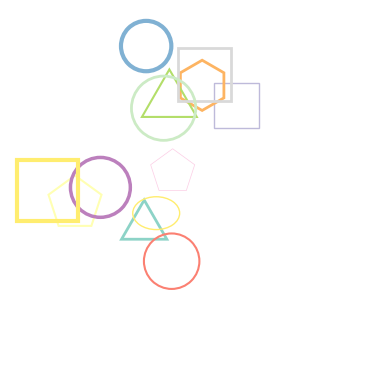[{"shape": "triangle", "thickness": 2, "radius": 0.34, "center": [0.375, 0.413]}, {"shape": "pentagon", "thickness": 1.5, "radius": 0.36, "center": [0.195, 0.472]}, {"shape": "square", "thickness": 1, "radius": 0.29, "center": [0.615, 0.727]}, {"shape": "circle", "thickness": 1.5, "radius": 0.36, "center": [0.446, 0.322]}, {"shape": "circle", "thickness": 3, "radius": 0.33, "center": [0.38, 0.88]}, {"shape": "hexagon", "thickness": 2, "radius": 0.33, "center": [0.525, 0.778]}, {"shape": "triangle", "thickness": 1.5, "radius": 0.41, "center": [0.44, 0.737]}, {"shape": "pentagon", "thickness": 0.5, "radius": 0.3, "center": [0.448, 0.553]}, {"shape": "square", "thickness": 2, "radius": 0.35, "center": [0.531, 0.806]}, {"shape": "circle", "thickness": 2.5, "radius": 0.39, "center": [0.261, 0.513]}, {"shape": "circle", "thickness": 2, "radius": 0.42, "center": [0.425, 0.719]}, {"shape": "oval", "thickness": 1, "radius": 0.3, "center": [0.406, 0.446]}, {"shape": "square", "thickness": 3, "radius": 0.4, "center": [0.124, 0.505]}]